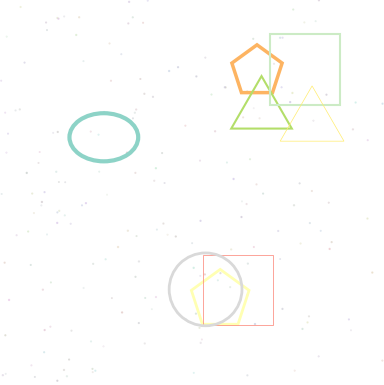[{"shape": "oval", "thickness": 3, "radius": 0.45, "center": [0.27, 0.643]}, {"shape": "pentagon", "thickness": 2, "radius": 0.39, "center": [0.572, 0.222]}, {"shape": "square", "thickness": 0.5, "radius": 0.45, "center": [0.618, 0.247]}, {"shape": "pentagon", "thickness": 2.5, "radius": 0.34, "center": [0.668, 0.815]}, {"shape": "triangle", "thickness": 1.5, "radius": 0.45, "center": [0.679, 0.711]}, {"shape": "circle", "thickness": 2, "radius": 0.47, "center": [0.534, 0.248]}, {"shape": "square", "thickness": 1.5, "radius": 0.46, "center": [0.792, 0.82]}, {"shape": "triangle", "thickness": 0.5, "radius": 0.48, "center": [0.811, 0.681]}]